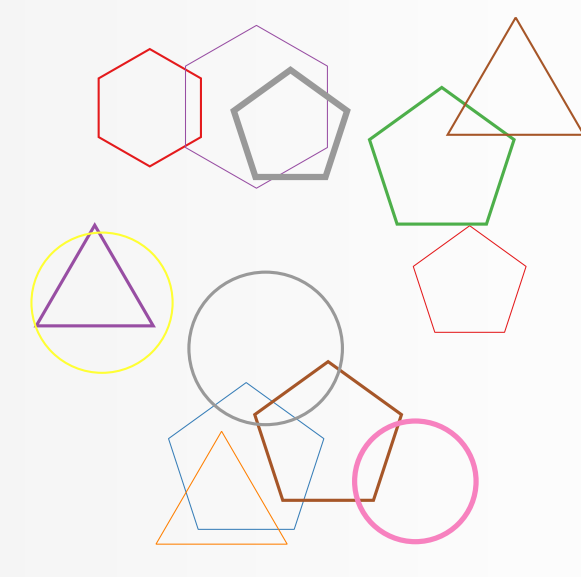[{"shape": "hexagon", "thickness": 1, "radius": 0.51, "center": [0.258, 0.813]}, {"shape": "pentagon", "thickness": 0.5, "radius": 0.51, "center": [0.808, 0.506]}, {"shape": "pentagon", "thickness": 0.5, "radius": 0.7, "center": [0.424, 0.196]}, {"shape": "pentagon", "thickness": 1.5, "radius": 0.65, "center": [0.76, 0.717]}, {"shape": "hexagon", "thickness": 0.5, "radius": 0.7, "center": [0.441, 0.814]}, {"shape": "triangle", "thickness": 1.5, "radius": 0.58, "center": [0.163, 0.493]}, {"shape": "triangle", "thickness": 0.5, "radius": 0.65, "center": [0.381, 0.122]}, {"shape": "circle", "thickness": 1, "radius": 0.61, "center": [0.176, 0.475]}, {"shape": "pentagon", "thickness": 1.5, "radius": 0.66, "center": [0.564, 0.24]}, {"shape": "triangle", "thickness": 1, "radius": 0.68, "center": [0.887, 0.833]}, {"shape": "circle", "thickness": 2.5, "radius": 0.52, "center": [0.715, 0.166]}, {"shape": "circle", "thickness": 1.5, "radius": 0.66, "center": [0.457, 0.396]}, {"shape": "pentagon", "thickness": 3, "radius": 0.51, "center": [0.5, 0.776]}]